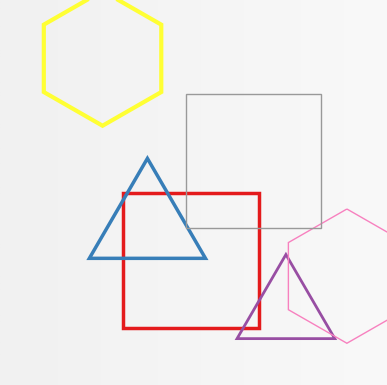[{"shape": "square", "thickness": 2.5, "radius": 0.88, "center": [0.493, 0.323]}, {"shape": "triangle", "thickness": 2.5, "radius": 0.87, "center": [0.38, 0.415]}, {"shape": "triangle", "thickness": 2, "radius": 0.73, "center": [0.738, 0.193]}, {"shape": "hexagon", "thickness": 3, "radius": 0.88, "center": [0.265, 0.848]}, {"shape": "hexagon", "thickness": 1, "radius": 0.87, "center": [0.895, 0.283]}, {"shape": "square", "thickness": 1, "radius": 0.87, "center": [0.653, 0.581]}]